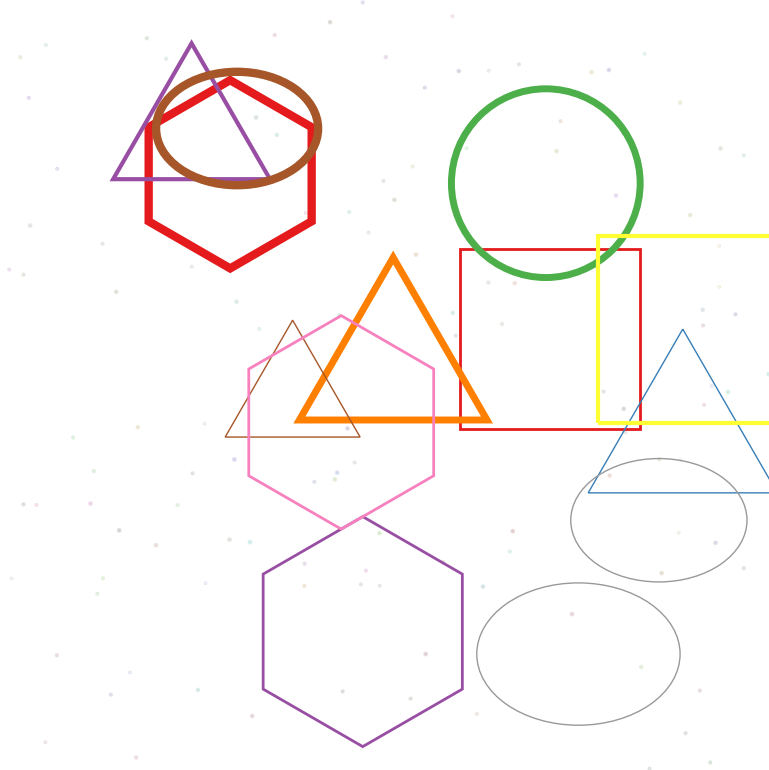[{"shape": "square", "thickness": 1, "radius": 0.58, "center": [0.714, 0.559]}, {"shape": "hexagon", "thickness": 3, "radius": 0.61, "center": [0.299, 0.774]}, {"shape": "triangle", "thickness": 0.5, "radius": 0.71, "center": [0.887, 0.431]}, {"shape": "circle", "thickness": 2.5, "radius": 0.61, "center": [0.709, 0.762]}, {"shape": "hexagon", "thickness": 1, "radius": 0.75, "center": [0.471, 0.18]}, {"shape": "triangle", "thickness": 1.5, "radius": 0.59, "center": [0.249, 0.826]}, {"shape": "triangle", "thickness": 2.5, "radius": 0.7, "center": [0.511, 0.525]}, {"shape": "square", "thickness": 1.5, "radius": 0.61, "center": [0.898, 0.572]}, {"shape": "oval", "thickness": 3, "radius": 0.53, "center": [0.308, 0.833]}, {"shape": "triangle", "thickness": 0.5, "radius": 0.51, "center": [0.38, 0.483]}, {"shape": "hexagon", "thickness": 1, "radius": 0.69, "center": [0.443, 0.451]}, {"shape": "oval", "thickness": 0.5, "radius": 0.66, "center": [0.751, 0.151]}, {"shape": "oval", "thickness": 0.5, "radius": 0.57, "center": [0.856, 0.324]}]